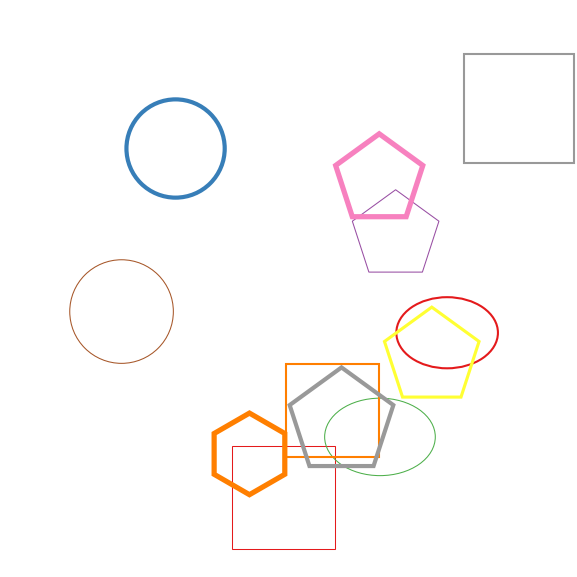[{"shape": "square", "thickness": 0.5, "radius": 0.45, "center": [0.49, 0.137]}, {"shape": "oval", "thickness": 1, "radius": 0.44, "center": [0.774, 0.423]}, {"shape": "circle", "thickness": 2, "radius": 0.43, "center": [0.304, 0.742]}, {"shape": "oval", "thickness": 0.5, "radius": 0.48, "center": [0.658, 0.243]}, {"shape": "pentagon", "thickness": 0.5, "radius": 0.39, "center": [0.685, 0.592]}, {"shape": "square", "thickness": 1, "radius": 0.4, "center": [0.576, 0.288]}, {"shape": "hexagon", "thickness": 2.5, "radius": 0.35, "center": [0.432, 0.213]}, {"shape": "pentagon", "thickness": 1.5, "radius": 0.43, "center": [0.748, 0.381]}, {"shape": "circle", "thickness": 0.5, "radius": 0.45, "center": [0.21, 0.46]}, {"shape": "pentagon", "thickness": 2.5, "radius": 0.4, "center": [0.657, 0.688]}, {"shape": "square", "thickness": 1, "radius": 0.47, "center": [0.899, 0.812]}, {"shape": "pentagon", "thickness": 2, "radius": 0.47, "center": [0.591, 0.268]}]